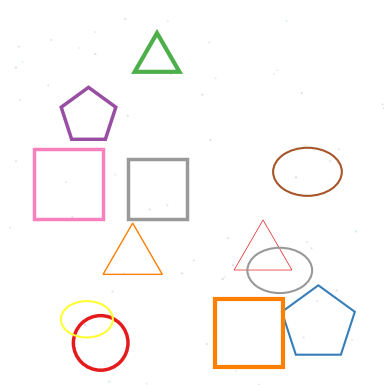[{"shape": "circle", "thickness": 2.5, "radius": 0.35, "center": [0.262, 0.109]}, {"shape": "triangle", "thickness": 0.5, "radius": 0.43, "center": [0.683, 0.342]}, {"shape": "pentagon", "thickness": 1.5, "radius": 0.5, "center": [0.827, 0.159]}, {"shape": "triangle", "thickness": 3, "radius": 0.34, "center": [0.408, 0.847]}, {"shape": "pentagon", "thickness": 2.5, "radius": 0.37, "center": [0.23, 0.699]}, {"shape": "square", "thickness": 3, "radius": 0.44, "center": [0.646, 0.136]}, {"shape": "triangle", "thickness": 1, "radius": 0.44, "center": [0.345, 0.332]}, {"shape": "oval", "thickness": 1.5, "radius": 0.34, "center": [0.226, 0.171]}, {"shape": "oval", "thickness": 1.5, "radius": 0.45, "center": [0.799, 0.554]}, {"shape": "square", "thickness": 2.5, "radius": 0.45, "center": [0.178, 0.522]}, {"shape": "square", "thickness": 2.5, "radius": 0.39, "center": [0.409, 0.508]}, {"shape": "oval", "thickness": 1.5, "radius": 0.42, "center": [0.727, 0.298]}]